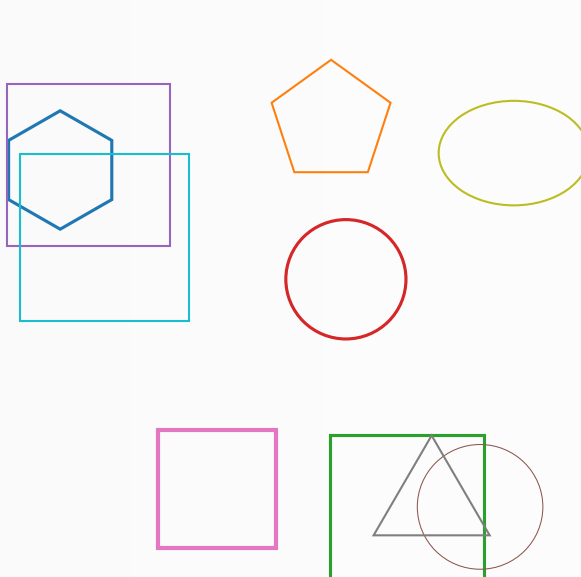[{"shape": "hexagon", "thickness": 1.5, "radius": 0.51, "center": [0.104, 0.705]}, {"shape": "pentagon", "thickness": 1, "radius": 0.54, "center": [0.57, 0.788]}, {"shape": "square", "thickness": 1.5, "radius": 0.66, "center": [0.7, 0.113]}, {"shape": "circle", "thickness": 1.5, "radius": 0.52, "center": [0.595, 0.516]}, {"shape": "square", "thickness": 1, "radius": 0.7, "center": [0.152, 0.713]}, {"shape": "circle", "thickness": 0.5, "radius": 0.54, "center": [0.826, 0.121]}, {"shape": "square", "thickness": 2, "radius": 0.51, "center": [0.373, 0.152]}, {"shape": "triangle", "thickness": 1, "radius": 0.58, "center": [0.743, 0.13]}, {"shape": "oval", "thickness": 1, "radius": 0.65, "center": [0.884, 0.734]}, {"shape": "square", "thickness": 1, "radius": 0.73, "center": [0.18, 0.588]}]